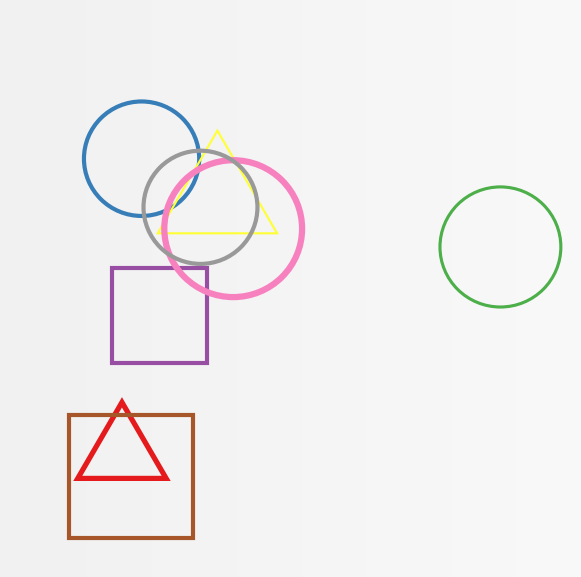[{"shape": "triangle", "thickness": 2.5, "radius": 0.44, "center": [0.21, 0.215]}, {"shape": "circle", "thickness": 2, "radius": 0.5, "center": [0.244, 0.724]}, {"shape": "circle", "thickness": 1.5, "radius": 0.52, "center": [0.861, 0.571]}, {"shape": "square", "thickness": 2, "radius": 0.41, "center": [0.274, 0.452]}, {"shape": "triangle", "thickness": 1, "radius": 0.59, "center": [0.374, 0.654]}, {"shape": "square", "thickness": 2, "radius": 0.53, "center": [0.225, 0.175]}, {"shape": "circle", "thickness": 3, "radius": 0.59, "center": [0.401, 0.603]}, {"shape": "circle", "thickness": 2, "radius": 0.49, "center": [0.345, 0.64]}]